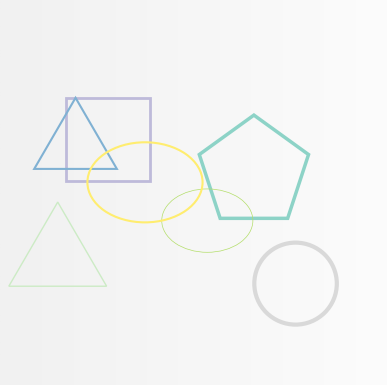[{"shape": "pentagon", "thickness": 2.5, "radius": 0.74, "center": [0.655, 0.553]}, {"shape": "square", "thickness": 2, "radius": 0.54, "center": [0.278, 0.637]}, {"shape": "triangle", "thickness": 1.5, "radius": 0.62, "center": [0.195, 0.623]}, {"shape": "oval", "thickness": 0.5, "radius": 0.59, "center": [0.535, 0.427]}, {"shape": "circle", "thickness": 3, "radius": 0.53, "center": [0.763, 0.263]}, {"shape": "triangle", "thickness": 1, "radius": 0.73, "center": [0.149, 0.329]}, {"shape": "oval", "thickness": 1.5, "radius": 0.74, "center": [0.374, 0.526]}]